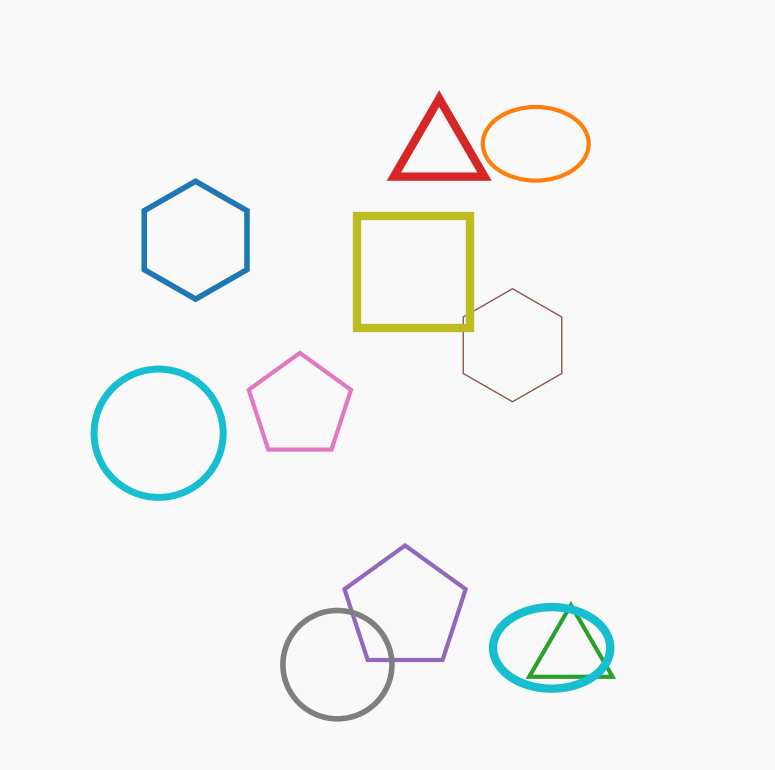[{"shape": "hexagon", "thickness": 2, "radius": 0.38, "center": [0.252, 0.688]}, {"shape": "oval", "thickness": 1.5, "radius": 0.34, "center": [0.691, 0.813]}, {"shape": "triangle", "thickness": 1.5, "radius": 0.31, "center": [0.737, 0.152]}, {"shape": "triangle", "thickness": 3, "radius": 0.34, "center": [0.567, 0.804]}, {"shape": "pentagon", "thickness": 1.5, "radius": 0.41, "center": [0.523, 0.209]}, {"shape": "hexagon", "thickness": 0.5, "radius": 0.37, "center": [0.661, 0.552]}, {"shape": "pentagon", "thickness": 1.5, "radius": 0.35, "center": [0.387, 0.472]}, {"shape": "circle", "thickness": 2, "radius": 0.35, "center": [0.435, 0.137]}, {"shape": "square", "thickness": 3, "radius": 0.36, "center": [0.533, 0.647]}, {"shape": "circle", "thickness": 2.5, "radius": 0.42, "center": [0.205, 0.437]}, {"shape": "oval", "thickness": 3, "radius": 0.38, "center": [0.712, 0.159]}]